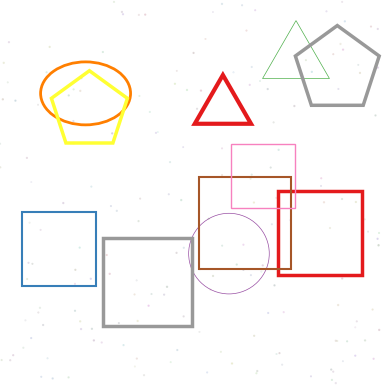[{"shape": "triangle", "thickness": 3, "radius": 0.42, "center": [0.579, 0.721]}, {"shape": "square", "thickness": 2.5, "radius": 0.55, "center": [0.831, 0.394]}, {"shape": "square", "thickness": 1.5, "radius": 0.48, "center": [0.153, 0.354]}, {"shape": "triangle", "thickness": 0.5, "radius": 0.5, "center": [0.769, 0.846]}, {"shape": "circle", "thickness": 0.5, "radius": 0.52, "center": [0.595, 0.341]}, {"shape": "oval", "thickness": 2, "radius": 0.58, "center": [0.222, 0.757]}, {"shape": "pentagon", "thickness": 2.5, "radius": 0.52, "center": [0.232, 0.713]}, {"shape": "square", "thickness": 1.5, "radius": 0.6, "center": [0.636, 0.421]}, {"shape": "square", "thickness": 1, "radius": 0.42, "center": [0.682, 0.542]}, {"shape": "pentagon", "thickness": 2.5, "radius": 0.57, "center": [0.876, 0.819]}, {"shape": "square", "thickness": 2.5, "radius": 0.58, "center": [0.383, 0.268]}]